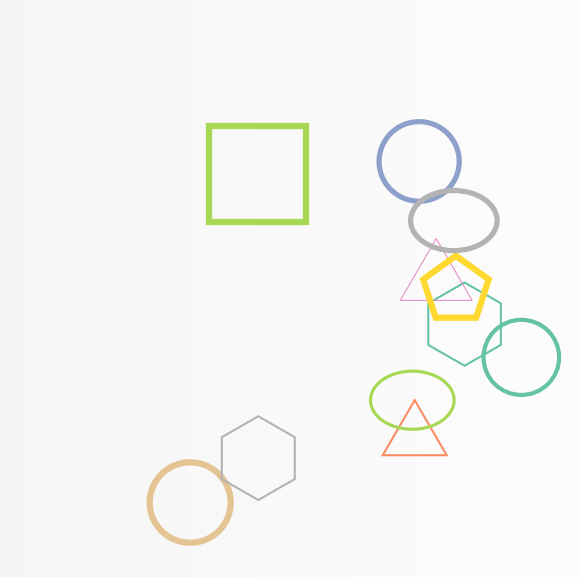[{"shape": "hexagon", "thickness": 1, "radius": 0.36, "center": [0.799, 0.438]}, {"shape": "circle", "thickness": 2, "radius": 0.33, "center": [0.897, 0.38]}, {"shape": "triangle", "thickness": 1, "radius": 0.32, "center": [0.713, 0.243]}, {"shape": "circle", "thickness": 2.5, "radius": 0.34, "center": [0.721, 0.72]}, {"shape": "triangle", "thickness": 0.5, "radius": 0.36, "center": [0.75, 0.515]}, {"shape": "oval", "thickness": 1.5, "radius": 0.36, "center": [0.709, 0.306]}, {"shape": "square", "thickness": 3, "radius": 0.42, "center": [0.443, 0.698]}, {"shape": "pentagon", "thickness": 3, "radius": 0.3, "center": [0.784, 0.497]}, {"shape": "circle", "thickness": 3, "radius": 0.35, "center": [0.327, 0.129]}, {"shape": "oval", "thickness": 2.5, "radius": 0.37, "center": [0.781, 0.617]}, {"shape": "hexagon", "thickness": 1, "radius": 0.36, "center": [0.444, 0.206]}]